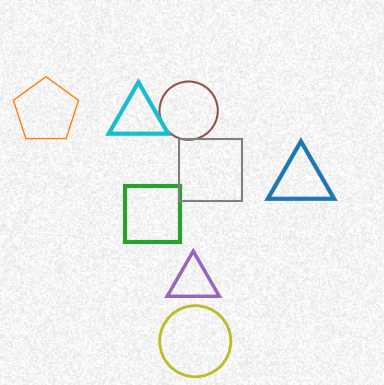[{"shape": "triangle", "thickness": 3, "radius": 0.5, "center": [0.782, 0.533]}, {"shape": "pentagon", "thickness": 1, "radius": 0.44, "center": [0.119, 0.712]}, {"shape": "square", "thickness": 3, "radius": 0.36, "center": [0.396, 0.444]}, {"shape": "triangle", "thickness": 2.5, "radius": 0.39, "center": [0.502, 0.269]}, {"shape": "circle", "thickness": 1.5, "radius": 0.38, "center": [0.49, 0.713]}, {"shape": "square", "thickness": 1.5, "radius": 0.41, "center": [0.547, 0.558]}, {"shape": "circle", "thickness": 2, "radius": 0.46, "center": [0.507, 0.114]}, {"shape": "triangle", "thickness": 3, "radius": 0.45, "center": [0.36, 0.697]}]